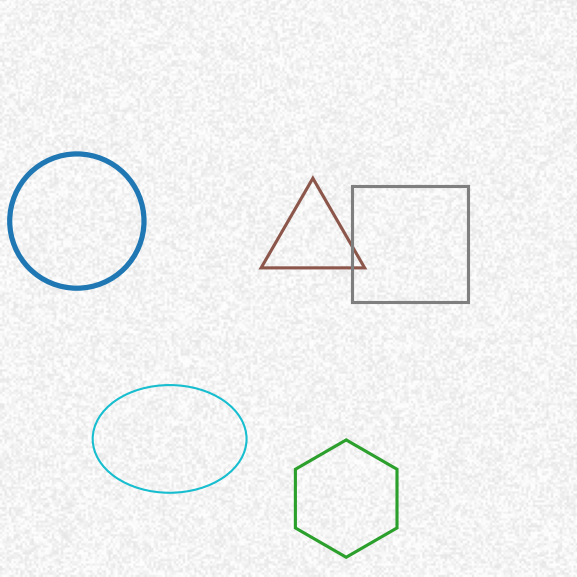[{"shape": "circle", "thickness": 2.5, "radius": 0.58, "center": [0.133, 0.616]}, {"shape": "hexagon", "thickness": 1.5, "radius": 0.51, "center": [0.599, 0.136]}, {"shape": "triangle", "thickness": 1.5, "radius": 0.52, "center": [0.542, 0.587]}, {"shape": "square", "thickness": 1.5, "radius": 0.5, "center": [0.71, 0.577]}, {"shape": "oval", "thickness": 1, "radius": 0.67, "center": [0.294, 0.239]}]